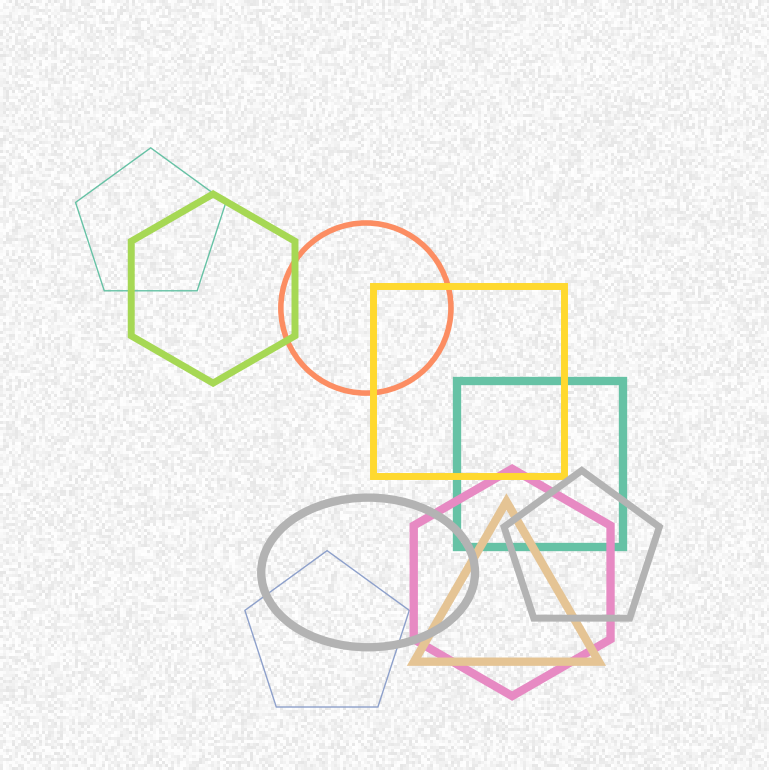[{"shape": "square", "thickness": 3, "radius": 0.54, "center": [0.702, 0.397]}, {"shape": "pentagon", "thickness": 0.5, "radius": 0.51, "center": [0.196, 0.705]}, {"shape": "circle", "thickness": 2, "radius": 0.55, "center": [0.475, 0.6]}, {"shape": "pentagon", "thickness": 0.5, "radius": 0.56, "center": [0.425, 0.173]}, {"shape": "hexagon", "thickness": 3, "radius": 0.74, "center": [0.665, 0.244]}, {"shape": "hexagon", "thickness": 2.5, "radius": 0.61, "center": [0.277, 0.625]}, {"shape": "square", "thickness": 2.5, "radius": 0.62, "center": [0.608, 0.505]}, {"shape": "triangle", "thickness": 3, "radius": 0.69, "center": [0.658, 0.21]}, {"shape": "pentagon", "thickness": 2.5, "radius": 0.53, "center": [0.755, 0.283]}, {"shape": "oval", "thickness": 3, "radius": 0.69, "center": [0.478, 0.257]}]